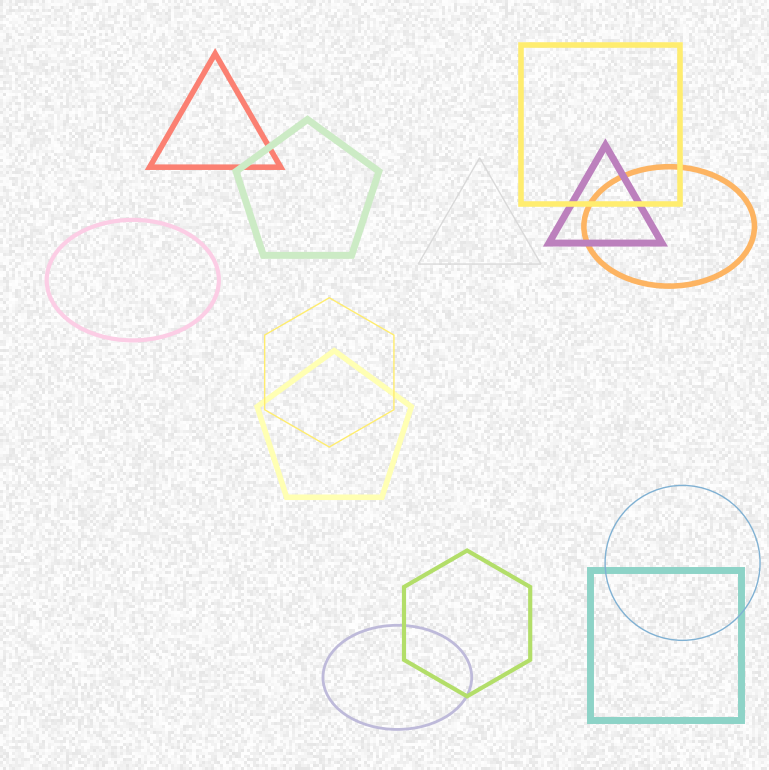[{"shape": "square", "thickness": 2.5, "radius": 0.49, "center": [0.864, 0.163]}, {"shape": "pentagon", "thickness": 2, "radius": 0.53, "center": [0.434, 0.439]}, {"shape": "oval", "thickness": 1, "radius": 0.48, "center": [0.516, 0.12]}, {"shape": "triangle", "thickness": 2, "radius": 0.49, "center": [0.279, 0.832]}, {"shape": "circle", "thickness": 0.5, "radius": 0.5, "center": [0.886, 0.269]}, {"shape": "oval", "thickness": 2, "radius": 0.55, "center": [0.869, 0.706]}, {"shape": "hexagon", "thickness": 1.5, "radius": 0.47, "center": [0.607, 0.19]}, {"shape": "oval", "thickness": 1.5, "radius": 0.56, "center": [0.172, 0.636]}, {"shape": "triangle", "thickness": 0.5, "radius": 0.46, "center": [0.623, 0.703]}, {"shape": "triangle", "thickness": 2.5, "radius": 0.42, "center": [0.786, 0.727]}, {"shape": "pentagon", "thickness": 2.5, "radius": 0.49, "center": [0.399, 0.747]}, {"shape": "square", "thickness": 2, "radius": 0.52, "center": [0.78, 0.839]}, {"shape": "hexagon", "thickness": 0.5, "radius": 0.48, "center": [0.428, 0.516]}]